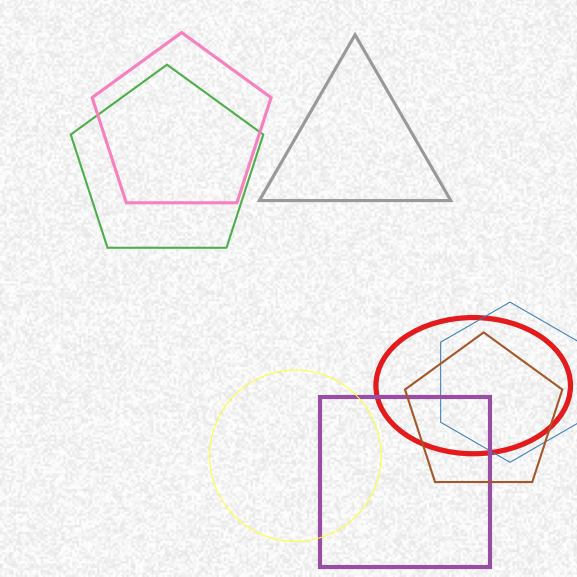[{"shape": "oval", "thickness": 2.5, "radius": 0.84, "center": [0.819, 0.331]}, {"shape": "hexagon", "thickness": 0.5, "radius": 0.69, "center": [0.883, 0.337]}, {"shape": "pentagon", "thickness": 1, "radius": 0.88, "center": [0.289, 0.712]}, {"shape": "square", "thickness": 2, "radius": 0.73, "center": [0.701, 0.164]}, {"shape": "circle", "thickness": 0.5, "radius": 0.74, "center": [0.511, 0.21]}, {"shape": "pentagon", "thickness": 1, "radius": 0.72, "center": [0.838, 0.28]}, {"shape": "pentagon", "thickness": 1.5, "radius": 0.81, "center": [0.314, 0.78]}, {"shape": "triangle", "thickness": 1.5, "radius": 0.96, "center": [0.615, 0.748]}]